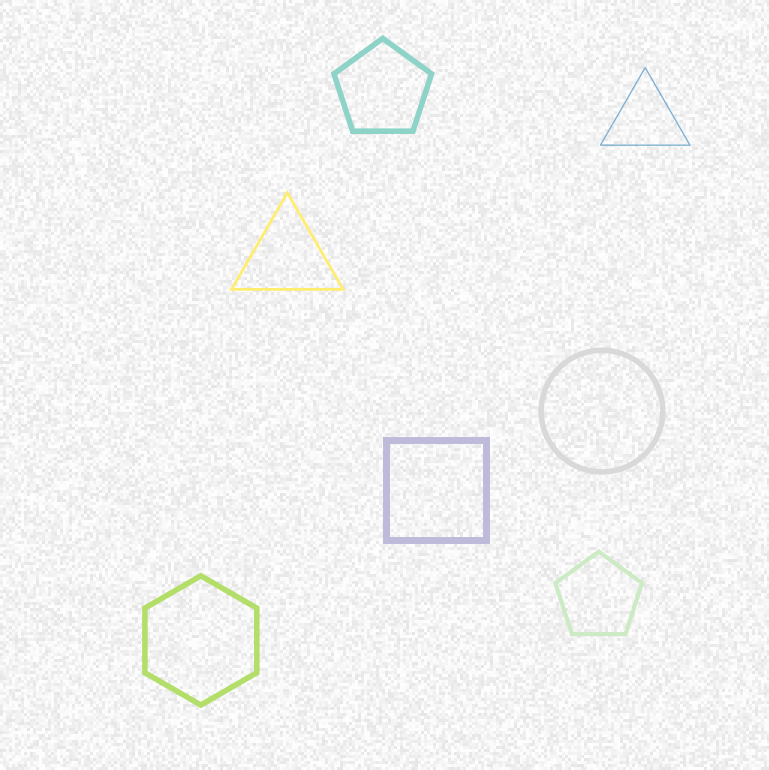[{"shape": "pentagon", "thickness": 2, "radius": 0.33, "center": [0.497, 0.884]}, {"shape": "square", "thickness": 2.5, "radius": 0.32, "center": [0.566, 0.363]}, {"shape": "triangle", "thickness": 0.5, "radius": 0.34, "center": [0.838, 0.845]}, {"shape": "hexagon", "thickness": 2, "radius": 0.42, "center": [0.261, 0.168]}, {"shape": "circle", "thickness": 2, "radius": 0.39, "center": [0.782, 0.466]}, {"shape": "pentagon", "thickness": 1.5, "radius": 0.3, "center": [0.778, 0.224]}, {"shape": "triangle", "thickness": 1, "radius": 0.42, "center": [0.373, 0.666]}]